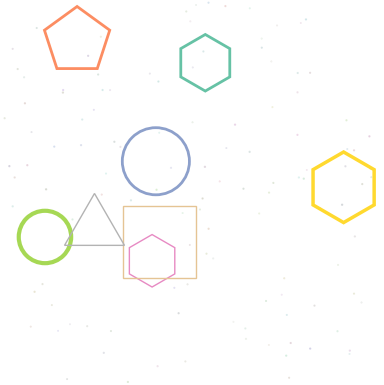[{"shape": "hexagon", "thickness": 2, "radius": 0.37, "center": [0.533, 0.837]}, {"shape": "pentagon", "thickness": 2, "radius": 0.45, "center": [0.2, 0.894]}, {"shape": "circle", "thickness": 2, "radius": 0.44, "center": [0.405, 0.581]}, {"shape": "hexagon", "thickness": 1, "radius": 0.34, "center": [0.395, 0.323]}, {"shape": "circle", "thickness": 3, "radius": 0.34, "center": [0.117, 0.384]}, {"shape": "hexagon", "thickness": 2.5, "radius": 0.46, "center": [0.892, 0.514]}, {"shape": "square", "thickness": 1, "radius": 0.47, "center": [0.414, 0.372]}, {"shape": "triangle", "thickness": 1, "radius": 0.45, "center": [0.245, 0.408]}]